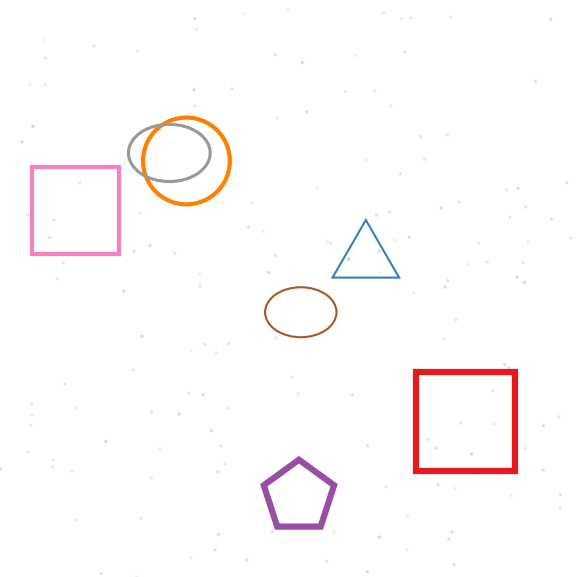[{"shape": "square", "thickness": 3, "radius": 0.43, "center": [0.806, 0.269]}, {"shape": "triangle", "thickness": 1, "radius": 0.33, "center": [0.633, 0.552]}, {"shape": "pentagon", "thickness": 3, "radius": 0.32, "center": [0.518, 0.139]}, {"shape": "circle", "thickness": 2, "radius": 0.38, "center": [0.323, 0.72]}, {"shape": "oval", "thickness": 1, "radius": 0.31, "center": [0.521, 0.458]}, {"shape": "square", "thickness": 2, "radius": 0.38, "center": [0.131, 0.635]}, {"shape": "oval", "thickness": 1.5, "radius": 0.35, "center": [0.293, 0.734]}]